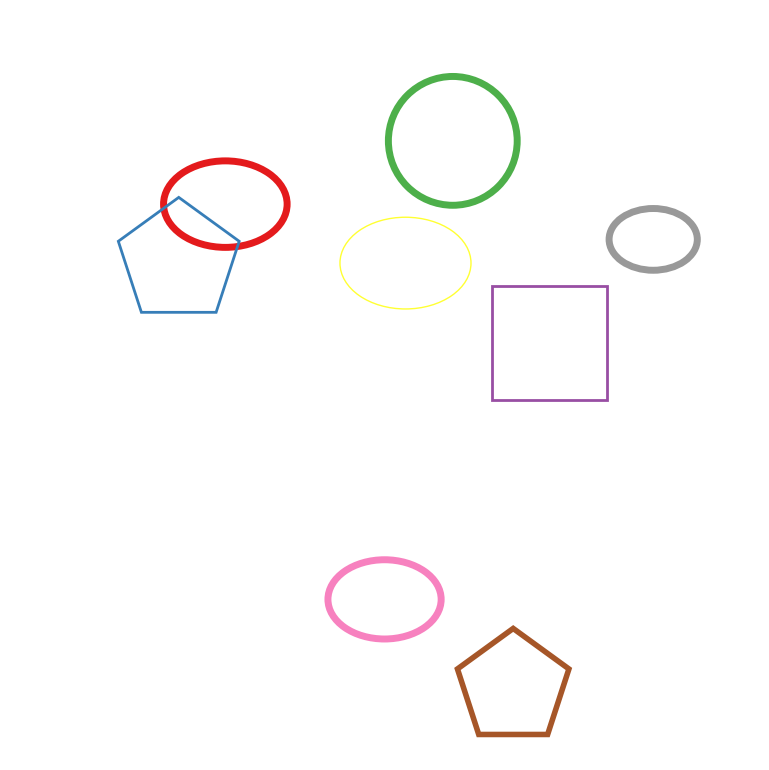[{"shape": "oval", "thickness": 2.5, "radius": 0.4, "center": [0.293, 0.735]}, {"shape": "pentagon", "thickness": 1, "radius": 0.41, "center": [0.232, 0.661]}, {"shape": "circle", "thickness": 2.5, "radius": 0.42, "center": [0.588, 0.817]}, {"shape": "square", "thickness": 1, "radius": 0.37, "center": [0.714, 0.555]}, {"shape": "oval", "thickness": 0.5, "radius": 0.43, "center": [0.527, 0.658]}, {"shape": "pentagon", "thickness": 2, "radius": 0.38, "center": [0.666, 0.108]}, {"shape": "oval", "thickness": 2.5, "radius": 0.37, "center": [0.499, 0.222]}, {"shape": "oval", "thickness": 2.5, "radius": 0.29, "center": [0.848, 0.689]}]